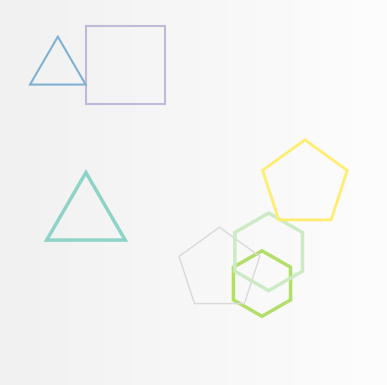[{"shape": "triangle", "thickness": 2.5, "radius": 0.58, "center": [0.222, 0.435]}, {"shape": "square", "thickness": 1.5, "radius": 0.51, "center": [0.324, 0.831]}, {"shape": "triangle", "thickness": 1.5, "radius": 0.41, "center": [0.149, 0.822]}, {"shape": "hexagon", "thickness": 2.5, "radius": 0.43, "center": [0.676, 0.263]}, {"shape": "pentagon", "thickness": 1, "radius": 0.55, "center": [0.566, 0.3]}, {"shape": "hexagon", "thickness": 2.5, "radius": 0.5, "center": [0.693, 0.346]}, {"shape": "pentagon", "thickness": 2, "radius": 0.57, "center": [0.787, 0.522]}]